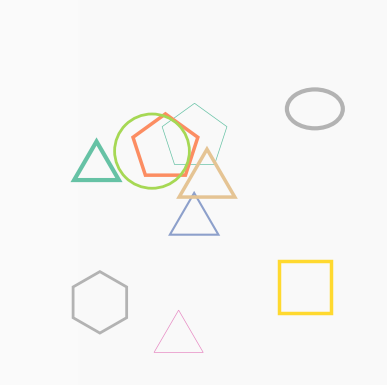[{"shape": "pentagon", "thickness": 0.5, "radius": 0.44, "center": [0.502, 0.644]}, {"shape": "triangle", "thickness": 3, "radius": 0.33, "center": [0.249, 0.566]}, {"shape": "pentagon", "thickness": 2.5, "radius": 0.44, "center": [0.427, 0.616]}, {"shape": "triangle", "thickness": 1.5, "radius": 0.36, "center": [0.501, 0.427]}, {"shape": "triangle", "thickness": 0.5, "radius": 0.37, "center": [0.461, 0.121]}, {"shape": "circle", "thickness": 2, "radius": 0.48, "center": [0.392, 0.607]}, {"shape": "square", "thickness": 2.5, "radius": 0.34, "center": [0.787, 0.255]}, {"shape": "triangle", "thickness": 2.5, "radius": 0.41, "center": [0.534, 0.53]}, {"shape": "hexagon", "thickness": 2, "radius": 0.4, "center": [0.258, 0.215]}, {"shape": "oval", "thickness": 3, "radius": 0.36, "center": [0.813, 0.717]}]